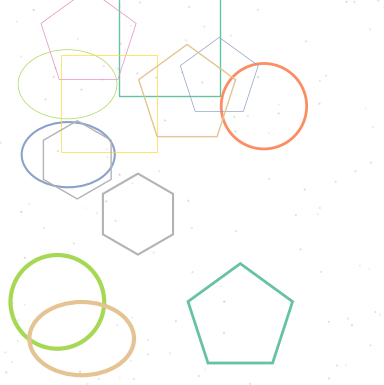[{"shape": "square", "thickness": 1, "radius": 0.66, "center": [0.44, 0.882]}, {"shape": "pentagon", "thickness": 2, "radius": 0.71, "center": [0.624, 0.173]}, {"shape": "circle", "thickness": 2, "radius": 0.55, "center": [0.686, 0.724]}, {"shape": "pentagon", "thickness": 0.5, "radius": 0.53, "center": [0.569, 0.797]}, {"shape": "oval", "thickness": 1.5, "radius": 0.6, "center": [0.177, 0.598]}, {"shape": "pentagon", "thickness": 0.5, "radius": 0.65, "center": [0.23, 0.899]}, {"shape": "oval", "thickness": 0.5, "radius": 0.64, "center": [0.175, 0.781]}, {"shape": "circle", "thickness": 3, "radius": 0.61, "center": [0.149, 0.216]}, {"shape": "square", "thickness": 0.5, "radius": 0.63, "center": [0.283, 0.731]}, {"shape": "oval", "thickness": 3, "radius": 0.68, "center": [0.212, 0.12]}, {"shape": "pentagon", "thickness": 1, "radius": 0.66, "center": [0.486, 0.752]}, {"shape": "hexagon", "thickness": 1.5, "radius": 0.53, "center": [0.358, 0.444]}, {"shape": "hexagon", "thickness": 1, "radius": 0.51, "center": [0.201, 0.585]}]